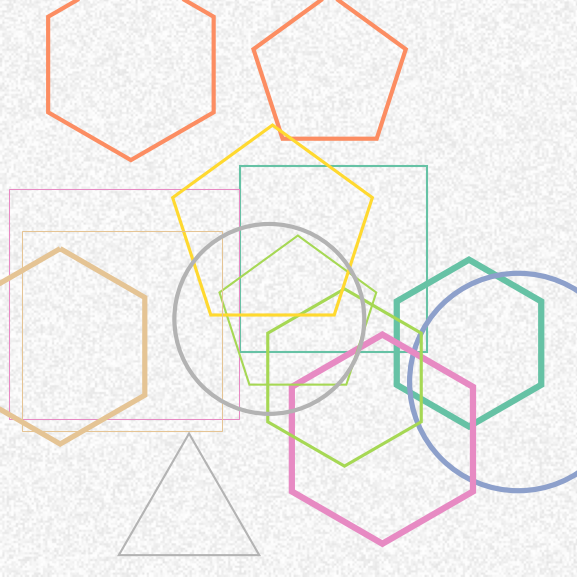[{"shape": "hexagon", "thickness": 3, "radius": 0.72, "center": [0.812, 0.405]}, {"shape": "square", "thickness": 1, "radius": 0.81, "center": [0.578, 0.551]}, {"shape": "hexagon", "thickness": 2, "radius": 0.83, "center": [0.227, 0.887]}, {"shape": "pentagon", "thickness": 2, "radius": 0.69, "center": [0.571, 0.871]}, {"shape": "circle", "thickness": 2.5, "radius": 0.94, "center": [0.898, 0.338]}, {"shape": "square", "thickness": 0.5, "radius": 1.0, "center": [0.215, 0.472]}, {"shape": "hexagon", "thickness": 3, "radius": 0.91, "center": [0.662, 0.239]}, {"shape": "pentagon", "thickness": 1, "radius": 0.71, "center": [0.516, 0.449]}, {"shape": "hexagon", "thickness": 1.5, "radius": 0.77, "center": [0.597, 0.345]}, {"shape": "pentagon", "thickness": 1.5, "radius": 0.91, "center": [0.472, 0.601]}, {"shape": "hexagon", "thickness": 2.5, "radius": 0.85, "center": [0.104, 0.399]}, {"shape": "square", "thickness": 0.5, "radius": 0.87, "center": [0.212, 0.426]}, {"shape": "triangle", "thickness": 1, "radius": 0.7, "center": [0.327, 0.108]}, {"shape": "circle", "thickness": 2, "radius": 0.82, "center": [0.466, 0.447]}]